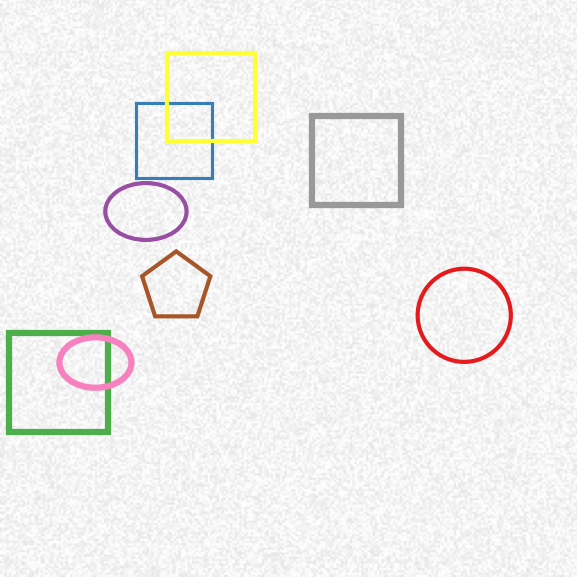[{"shape": "circle", "thickness": 2, "radius": 0.4, "center": [0.804, 0.453]}, {"shape": "square", "thickness": 1.5, "radius": 0.33, "center": [0.301, 0.756]}, {"shape": "square", "thickness": 3, "radius": 0.43, "center": [0.101, 0.336]}, {"shape": "oval", "thickness": 2, "radius": 0.35, "center": [0.253, 0.633]}, {"shape": "square", "thickness": 2, "radius": 0.38, "center": [0.366, 0.831]}, {"shape": "pentagon", "thickness": 2, "radius": 0.31, "center": [0.305, 0.502]}, {"shape": "oval", "thickness": 3, "radius": 0.31, "center": [0.165, 0.371]}, {"shape": "square", "thickness": 3, "radius": 0.38, "center": [0.617, 0.721]}]